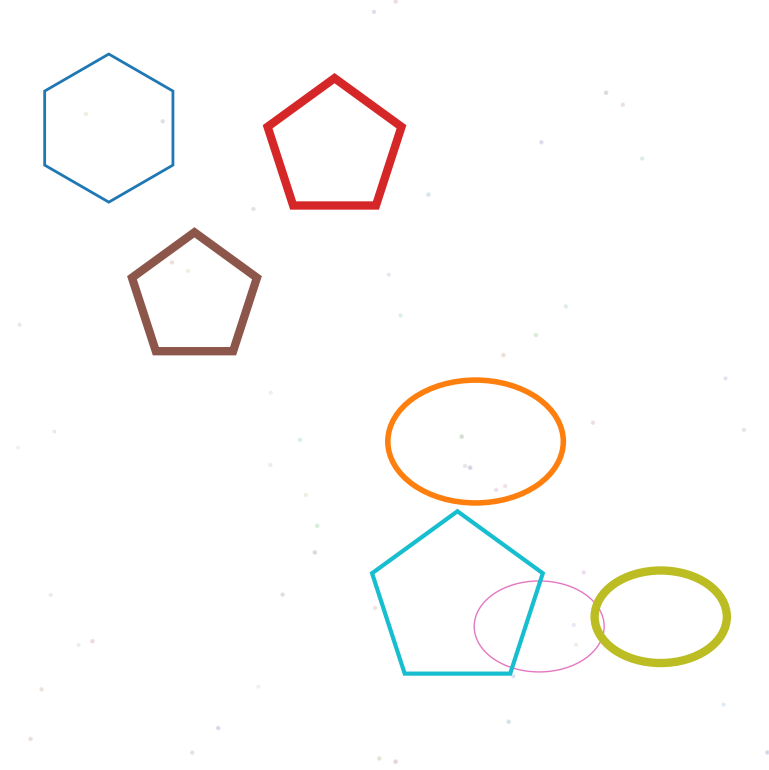[{"shape": "hexagon", "thickness": 1, "radius": 0.48, "center": [0.141, 0.834]}, {"shape": "oval", "thickness": 2, "radius": 0.57, "center": [0.618, 0.427]}, {"shape": "pentagon", "thickness": 3, "radius": 0.46, "center": [0.434, 0.807]}, {"shape": "pentagon", "thickness": 3, "radius": 0.43, "center": [0.253, 0.613]}, {"shape": "oval", "thickness": 0.5, "radius": 0.42, "center": [0.7, 0.186]}, {"shape": "oval", "thickness": 3, "radius": 0.43, "center": [0.858, 0.199]}, {"shape": "pentagon", "thickness": 1.5, "radius": 0.58, "center": [0.594, 0.219]}]